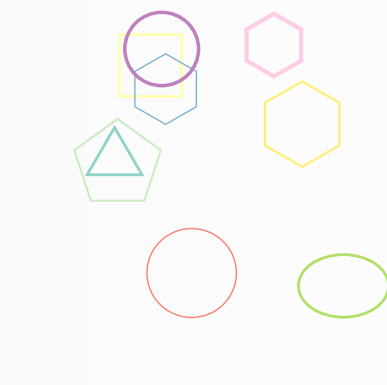[{"shape": "triangle", "thickness": 2, "radius": 0.41, "center": [0.296, 0.587]}, {"shape": "square", "thickness": 2, "radius": 0.4, "center": [0.387, 0.831]}, {"shape": "circle", "thickness": 1, "radius": 0.58, "center": [0.495, 0.291]}, {"shape": "hexagon", "thickness": 1, "radius": 0.46, "center": [0.427, 0.769]}, {"shape": "oval", "thickness": 2, "radius": 0.58, "center": [0.886, 0.257]}, {"shape": "hexagon", "thickness": 3, "radius": 0.41, "center": [0.707, 0.883]}, {"shape": "circle", "thickness": 2.5, "radius": 0.48, "center": [0.417, 0.873]}, {"shape": "pentagon", "thickness": 1.5, "radius": 0.59, "center": [0.303, 0.573]}, {"shape": "hexagon", "thickness": 1.5, "radius": 0.55, "center": [0.78, 0.678]}]